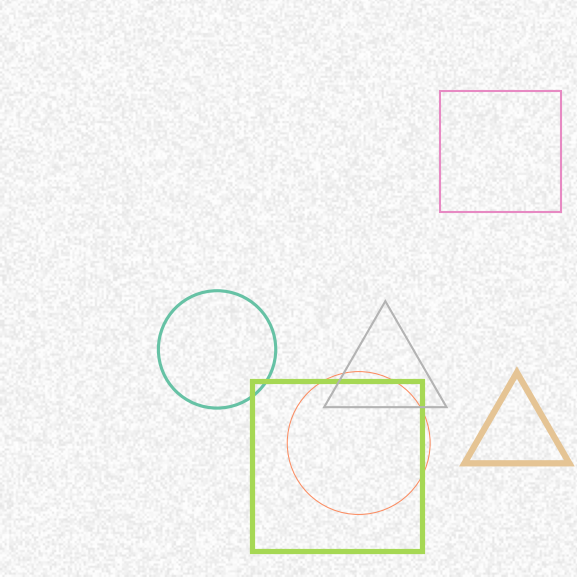[{"shape": "circle", "thickness": 1.5, "radius": 0.51, "center": [0.376, 0.394]}, {"shape": "circle", "thickness": 0.5, "radius": 0.62, "center": [0.621, 0.232]}, {"shape": "square", "thickness": 1, "radius": 0.52, "center": [0.867, 0.737]}, {"shape": "square", "thickness": 2.5, "radius": 0.74, "center": [0.584, 0.192]}, {"shape": "triangle", "thickness": 3, "radius": 0.52, "center": [0.895, 0.249]}, {"shape": "triangle", "thickness": 1, "radius": 0.61, "center": [0.667, 0.355]}]